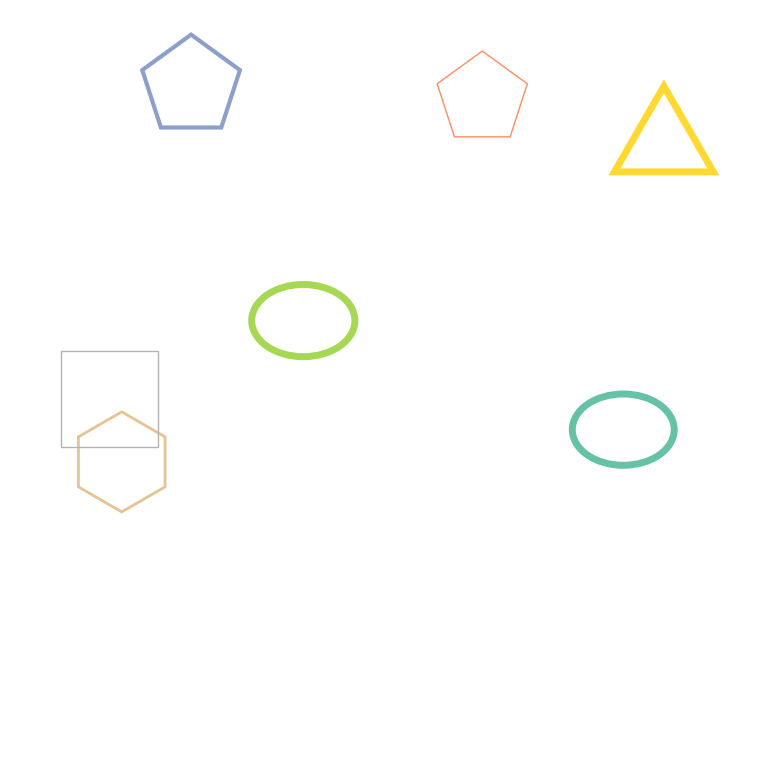[{"shape": "oval", "thickness": 2.5, "radius": 0.33, "center": [0.809, 0.442]}, {"shape": "pentagon", "thickness": 0.5, "radius": 0.31, "center": [0.626, 0.872]}, {"shape": "pentagon", "thickness": 1.5, "radius": 0.33, "center": [0.248, 0.888]}, {"shape": "oval", "thickness": 2.5, "radius": 0.34, "center": [0.394, 0.584]}, {"shape": "triangle", "thickness": 2.5, "radius": 0.37, "center": [0.862, 0.814]}, {"shape": "hexagon", "thickness": 1, "radius": 0.32, "center": [0.158, 0.4]}, {"shape": "square", "thickness": 0.5, "radius": 0.31, "center": [0.142, 0.482]}]